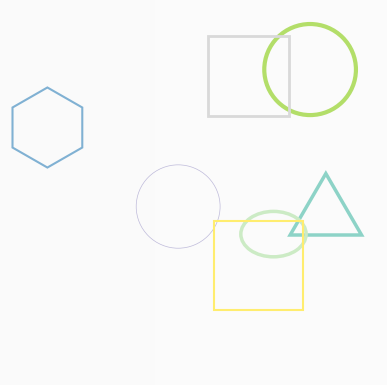[{"shape": "triangle", "thickness": 2.5, "radius": 0.53, "center": [0.841, 0.443]}, {"shape": "circle", "thickness": 0.5, "radius": 0.54, "center": [0.46, 0.464]}, {"shape": "hexagon", "thickness": 1.5, "radius": 0.52, "center": [0.122, 0.669]}, {"shape": "circle", "thickness": 3, "radius": 0.59, "center": [0.8, 0.819]}, {"shape": "square", "thickness": 2, "radius": 0.52, "center": [0.641, 0.802]}, {"shape": "oval", "thickness": 2.5, "radius": 0.42, "center": [0.706, 0.392]}, {"shape": "square", "thickness": 1.5, "radius": 0.57, "center": [0.667, 0.31]}]